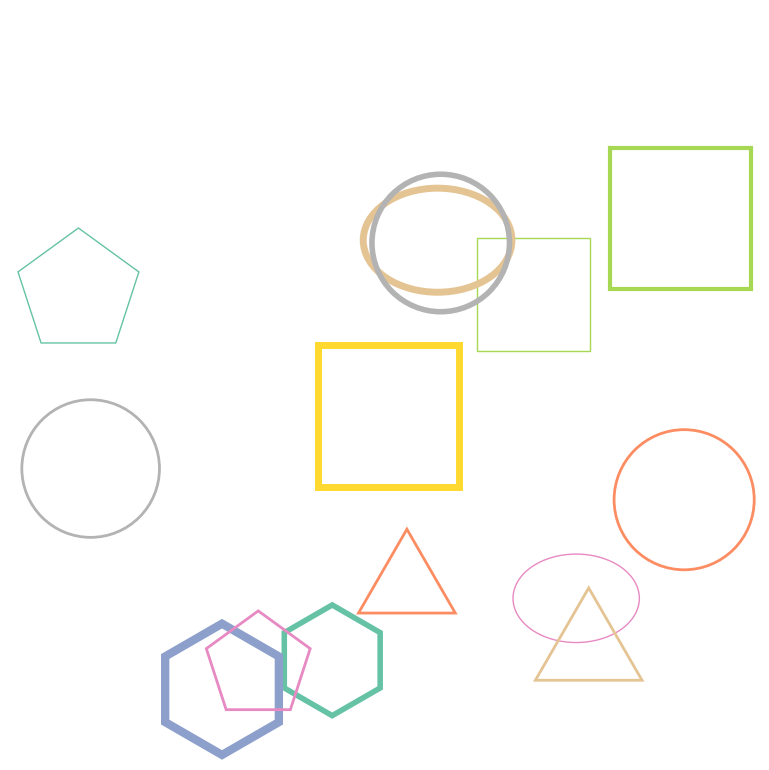[{"shape": "hexagon", "thickness": 2, "radius": 0.36, "center": [0.431, 0.142]}, {"shape": "pentagon", "thickness": 0.5, "radius": 0.41, "center": [0.102, 0.621]}, {"shape": "triangle", "thickness": 1, "radius": 0.36, "center": [0.528, 0.24]}, {"shape": "circle", "thickness": 1, "radius": 0.45, "center": [0.889, 0.351]}, {"shape": "hexagon", "thickness": 3, "radius": 0.43, "center": [0.288, 0.105]}, {"shape": "pentagon", "thickness": 1, "radius": 0.35, "center": [0.335, 0.136]}, {"shape": "oval", "thickness": 0.5, "radius": 0.41, "center": [0.748, 0.223]}, {"shape": "square", "thickness": 1.5, "radius": 0.46, "center": [0.884, 0.717]}, {"shape": "square", "thickness": 0.5, "radius": 0.37, "center": [0.693, 0.618]}, {"shape": "square", "thickness": 2.5, "radius": 0.46, "center": [0.504, 0.46]}, {"shape": "oval", "thickness": 2.5, "radius": 0.48, "center": [0.568, 0.688]}, {"shape": "triangle", "thickness": 1, "radius": 0.4, "center": [0.765, 0.157]}, {"shape": "circle", "thickness": 2, "radius": 0.45, "center": [0.572, 0.684]}, {"shape": "circle", "thickness": 1, "radius": 0.45, "center": [0.118, 0.391]}]